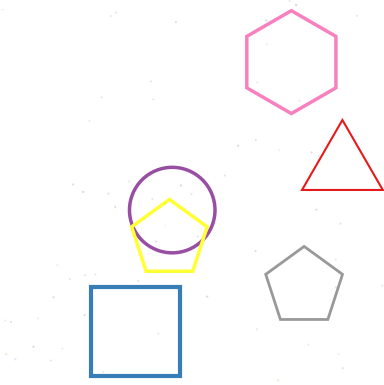[{"shape": "triangle", "thickness": 1.5, "radius": 0.61, "center": [0.889, 0.567]}, {"shape": "square", "thickness": 3, "radius": 0.57, "center": [0.352, 0.138]}, {"shape": "circle", "thickness": 2.5, "radius": 0.56, "center": [0.447, 0.454]}, {"shape": "pentagon", "thickness": 2.5, "radius": 0.52, "center": [0.44, 0.379]}, {"shape": "hexagon", "thickness": 2.5, "radius": 0.67, "center": [0.757, 0.839]}, {"shape": "pentagon", "thickness": 2, "radius": 0.52, "center": [0.79, 0.255]}]